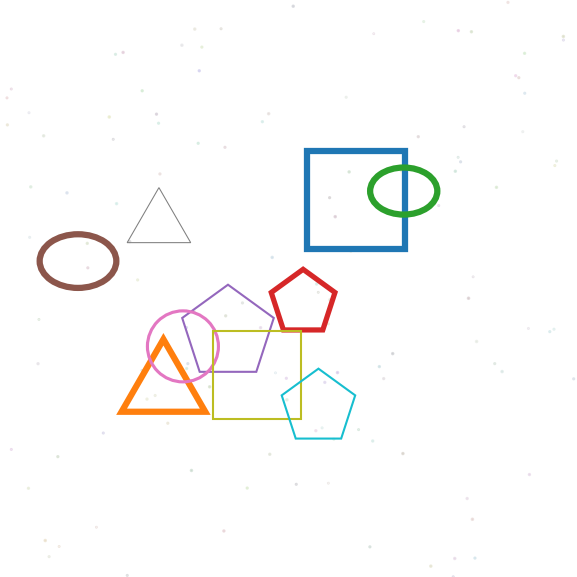[{"shape": "square", "thickness": 3, "radius": 0.43, "center": [0.616, 0.653]}, {"shape": "triangle", "thickness": 3, "radius": 0.42, "center": [0.283, 0.328]}, {"shape": "oval", "thickness": 3, "radius": 0.29, "center": [0.699, 0.668]}, {"shape": "pentagon", "thickness": 2.5, "radius": 0.29, "center": [0.525, 0.475]}, {"shape": "pentagon", "thickness": 1, "radius": 0.42, "center": [0.395, 0.423]}, {"shape": "oval", "thickness": 3, "radius": 0.33, "center": [0.135, 0.547]}, {"shape": "circle", "thickness": 1.5, "radius": 0.31, "center": [0.317, 0.399]}, {"shape": "triangle", "thickness": 0.5, "radius": 0.32, "center": [0.275, 0.611]}, {"shape": "square", "thickness": 1, "radius": 0.38, "center": [0.445, 0.35]}, {"shape": "pentagon", "thickness": 1, "radius": 0.33, "center": [0.551, 0.294]}]